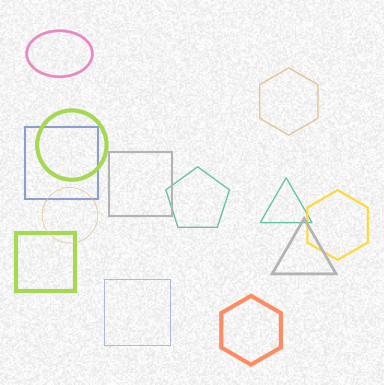[{"shape": "pentagon", "thickness": 1, "radius": 0.43, "center": [0.513, 0.48]}, {"shape": "triangle", "thickness": 1, "radius": 0.39, "center": [0.743, 0.461]}, {"shape": "hexagon", "thickness": 3, "radius": 0.45, "center": [0.652, 0.142]}, {"shape": "square", "thickness": 0.5, "radius": 0.42, "center": [0.356, 0.19]}, {"shape": "square", "thickness": 1.5, "radius": 0.47, "center": [0.16, 0.576]}, {"shape": "oval", "thickness": 2, "radius": 0.43, "center": [0.155, 0.86]}, {"shape": "circle", "thickness": 3, "radius": 0.45, "center": [0.187, 0.623]}, {"shape": "square", "thickness": 3, "radius": 0.38, "center": [0.118, 0.319]}, {"shape": "hexagon", "thickness": 1.5, "radius": 0.45, "center": [0.877, 0.416]}, {"shape": "hexagon", "thickness": 1, "radius": 0.44, "center": [0.75, 0.736]}, {"shape": "circle", "thickness": 0.5, "radius": 0.36, "center": [0.182, 0.441]}, {"shape": "square", "thickness": 1.5, "radius": 0.41, "center": [0.365, 0.523]}, {"shape": "triangle", "thickness": 2, "radius": 0.48, "center": [0.79, 0.337]}]